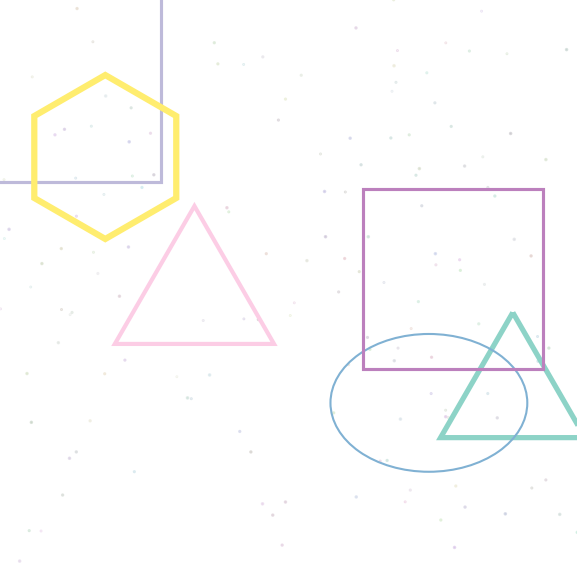[{"shape": "triangle", "thickness": 2.5, "radius": 0.72, "center": [0.888, 0.314]}, {"shape": "square", "thickness": 1.5, "radius": 0.89, "center": [0.1, 0.862]}, {"shape": "oval", "thickness": 1, "radius": 0.85, "center": [0.743, 0.302]}, {"shape": "triangle", "thickness": 2, "radius": 0.8, "center": [0.337, 0.483]}, {"shape": "square", "thickness": 1.5, "radius": 0.78, "center": [0.784, 0.516]}, {"shape": "hexagon", "thickness": 3, "radius": 0.71, "center": [0.182, 0.727]}]